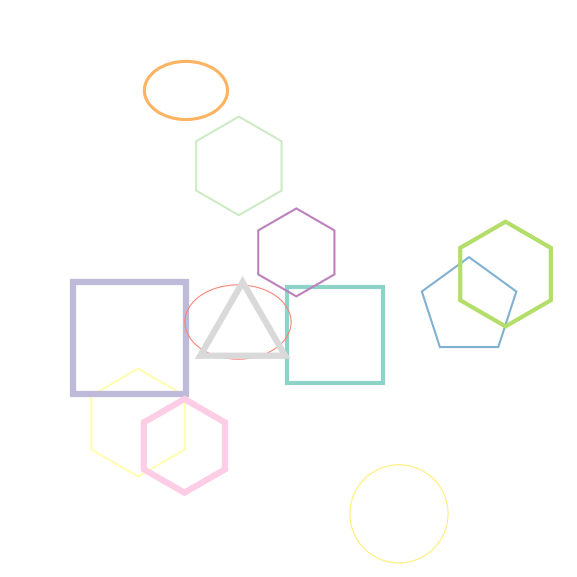[{"shape": "square", "thickness": 2, "radius": 0.42, "center": [0.58, 0.419]}, {"shape": "hexagon", "thickness": 1, "radius": 0.47, "center": [0.239, 0.267]}, {"shape": "square", "thickness": 3, "radius": 0.49, "center": [0.224, 0.414]}, {"shape": "oval", "thickness": 0.5, "radius": 0.46, "center": [0.412, 0.442]}, {"shape": "pentagon", "thickness": 1, "radius": 0.43, "center": [0.812, 0.468]}, {"shape": "oval", "thickness": 1.5, "radius": 0.36, "center": [0.322, 0.843]}, {"shape": "hexagon", "thickness": 2, "radius": 0.45, "center": [0.875, 0.525]}, {"shape": "hexagon", "thickness": 3, "radius": 0.41, "center": [0.319, 0.227]}, {"shape": "triangle", "thickness": 3, "radius": 0.42, "center": [0.42, 0.426]}, {"shape": "hexagon", "thickness": 1, "radius": 0.38, "center": [0.513, 0.562]}, {"shape": "hexagon", "thickness": 1, "radius": 0.43, "center": [0.414, 0.712]}, {"shape": "circle", "thickness": 0.5, "radius": 0.43, "center": [0.691, 0.109]}]